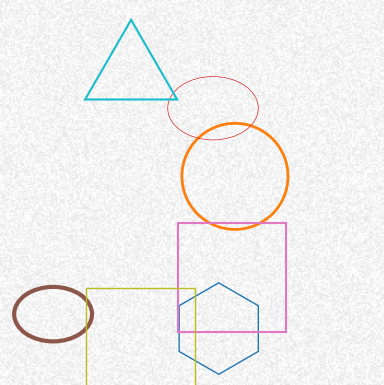[{"shape": "hexagon", "thickness": 1, "radius": 0.59, "center": [0.568, 0.147]}, {"shape": "circle", "thickness": 2, "radius": 0.69, "center": [0.61, 0.542]}, {"shape": "oval", "thickness": 0.5, "radius": 0.59, "center": [0.553, 0.719]}, {"shape": "oval", "thickness": 3, "radius": 0.51, "center": [0.138, 0.184]}, {"shape": "square", "thickness": 1.5, "radius": 0.7, "center": [0.602, 0.28]}, {"shape": "square", "thickness": 1, "radius": 0.71, "center": [0.365, 0.108]}, {"shape": "triangle", "thickness": 1.5, "radius": 0.69, "center": [0.341, 0.811]}]